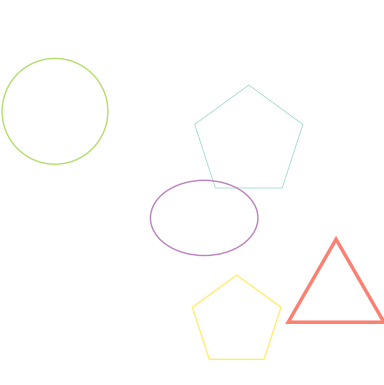[{"shape": "pentagon", "thickness": 0.5, "radius": 0.74, "center": [0.646, 0.631]}, {"shape": "triangle", "thickness": 2.5, "radius": 0.72, "center": [0.873, 0.235]}, {"shape": "circle", "thickness": 1, "radius": 0.69, "center": [0.143, 0.711]}, {"shape": "oval", "thickness": 1, "radius": 0.7, "center": [0.53, 0.434]}, {"shape": "pentagon", "thickness": 1, "radius": 0.6, "center": [0.615, 0.165]}]